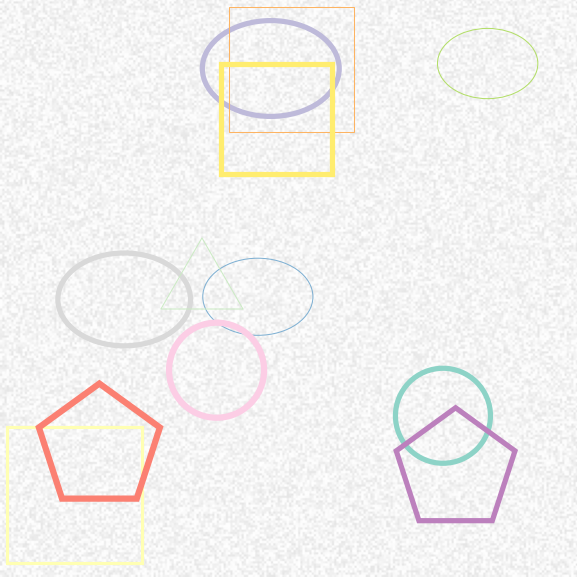[{"shape": "circle", "thickness": 2.5, "radius": 0.41, "center": [0.767, 0.279]}, {"shape": "square", "thickness": 1.5, "radius": 0.59, "center": [0.129, 0.142]}, {"shape": "oval", "thickness": 2.5, "radius": 0.59, "center": [0.469, 0.881]}, {"shape": "pentagon", "thickness": 3, "radius": 0.55, "center": [0.172, 0.225]}, {"shape": "oval", "thickness": 0.5, "radius": 0.48, "center": [0.446, 0.485]}, {"shape": "square", "thickness": 0.5, "radius": 0.54, "center": [0.504, 0.879]}, {"shape": "oval", "thickness": 0.5, "radius": 0.43, "center": [0.844, 0.889]}, {"shape": "circle", "thickness": 3, "radius": 0.41, "center": [0.375, 0.358]}, {"shape": "oval", "thickness": 2.5, "radius": 0.57, "center": [0.215, 0.481]}, {"shape": "pentagon", "thickness": 2.5, "radius": 0.54, "center": [0.789, 0.185]}, {"shape": "triangle", "thickness": 0.5, "radius": 0.41, "center": [0.35, 0.505]}, {"shape": "square", "thickness": 2.5, "radius": 0.48, "center": [0.479, 0.793]}]